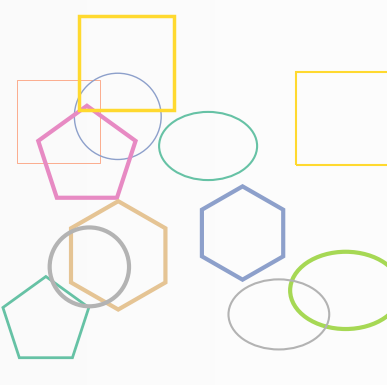[{"shape": "oval", "thickness": 1.5, "radius": 0.63, "center": [0.537, 0.621]}, {"shape": "pentagon", "thickness": 2, "radius": 0.58, "center": [0.118, 0.165]}, {"shape": "square", "thickness": 0.5, "radius": 0.54, "center": [0.151, 0.685]}, {"shape": "hexagon", "thickness": 3, "radius": 0.61, "center": [0.626, 0.395]}, {"shape": "circle", "thickness": 1, "radius": 0.56, "center": [0.304, 0.698]}, {"shape": "pentagon", "thickness": 3, "radius": 0.66, "center": [0.224, 0.593]}, {"shape": "oval", "thickness": 3, "radius": 0.72, "center": [0.892, 0.246]}, {"shape": "square", "thickness": 2.5, "radius": 0.61, "center": [0.327, 0.836]}, {"shape": "square", "thickness": 1.5, "radius": 0.61, "center": [0.886, 0.692]}, {"shape": "hexagon", "thickness": 3, "radius": 0.7, "center": [0.305, 0.337]}, {"shape": "oval", "thickness": 1.5, "radius": 0.65, "center": [0.72, 0.183]}, {"shape": "circle", "thickness": 3, "radius": 0.51, "center": [0.231, 0.307]}]